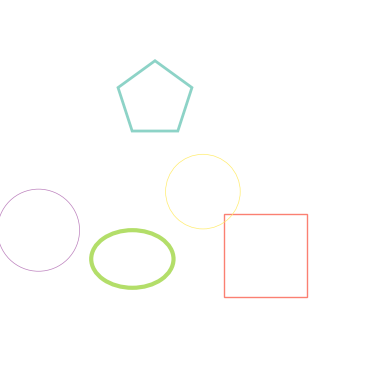[{"shape": "pentagon", "thickness": 2, "radius": 0.5, "center": [0.403, 0.741]}, {"shape": "square", "thickness": 1, "radius": 0.54, "center": [0.69, 0.336]}, {"shape": "oval", "thickness": 3, "radius": 0.53, "center": [0.344, 0.327]}, {"shape": "circle", "thickness": 0.5, "radius": 0.53, "center": [0.1, 0.402]}, {"shape": "circle", "thickness": 0.5, "radius": 0.48, "center": [0.527, 0.502]}]